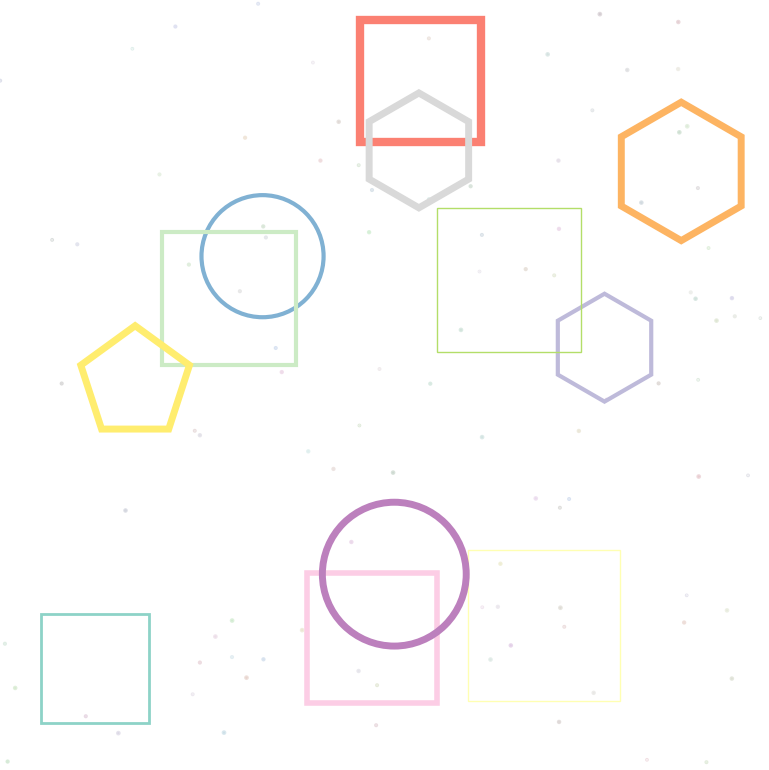[{"shape": "square", "thickness": 1, "radius": 0.35, "center": [0.123, 0.132]}, {"shape": "square", "thickness": 0.5, "radius": 0.49, "center": [0.706, 0.188]}, {"shape": "hexagon", "thickness": 1.5, "radius": 0.35, "center": [0.785, 0.548]}, {"shape": "square", "thickness": 3, "radius": 0.4, "center": [0.546, 0.894]}, {"shape": "circle", "thickness": 1.5, "radius": 0.4, "center": [0.341, 0.667]}, {"shape": "hexagon", "thickness": 2.5, "radius": 0.45, "center": [0.885, 0.777]}, {"shape": "square", "thickness": 0.5, "radius": 0.47, "center": [0.661, 0.636]}, {"shape": "square", "thickness": 2, "radius": 0.42, "center": [0.483, 0.172]}, {"shape": "hexagon", "thickness": 2.5, "radius": 0.37, "center": [0.544, 0.805]}, {"shape": "circle", "thickness": 2.5, "radius": 0.47, "center": [0.512, 0.254]}, {"shape": "square", "thickness": 1.5, "radius": 0.43, "center": [0.297, 0.612]}, {"shape": "pentagon", "thickness": 2.5, "radius": 0.37, "center": [0.176, 0.503]}]